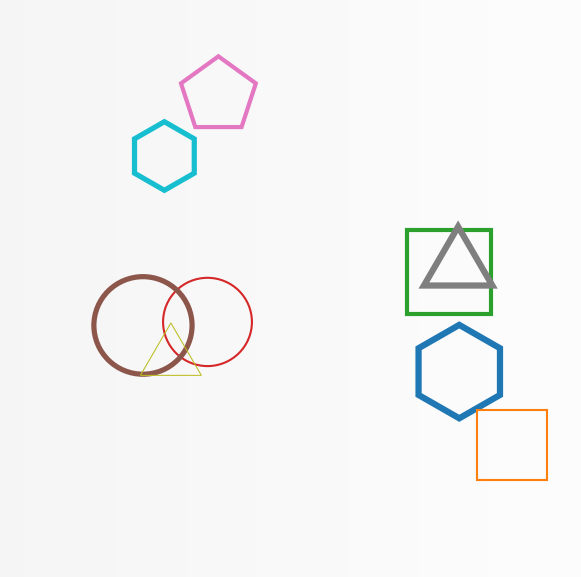[{"shape": "hexagon", "thickness": 3, "radius": 0.4, "center": [0.79, 0.356]}, {"shape": "square", "thickness": 1, "radius": 0.3, "center": [0.881, 0.229]}, {"shape": "square", "thickness": 2, "radius": 0.36, "center": [0.772, 0.528]}, {"shape": "circle", "thickness": 1, "radius": 0.38, "center": [0.357, 0.442]}, {"shape": "circle", "thickness": 2.5, "radius": 0.42, "center": [0.246, 0.436]}, {"shape": "pentagon", "thickness": 2, "radius": 0.34, "center": [0.376, 0.834]}, {"shape": "triangle", "thickness": 3, "radius": 0.34, "center": [0.788, 0.539]}, {"shape": "triangle", "thickness": 0.5, "radius": 0.3, "center": [0.294, 0.379]}, {"shape": "hexagon", "thickness": 2.5, "radius": 0.3, "center": [0.283, 0.729]}]